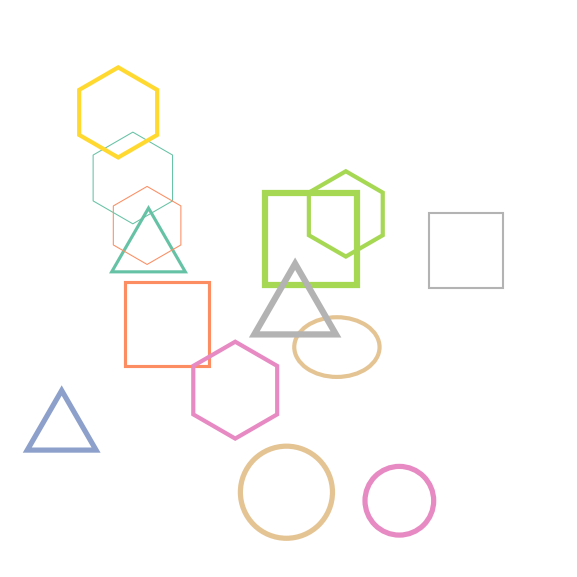[{"shape": "hexagon", "thickness": 0.5, "radius": 0.4, "center": [0.23, 0.691]}, {"shape": "triangle", "thickness": 1.5, "radius": 0.37, "center": [0.257, 0.565]}, {"shape": "square", "thickness": 1.5, "radius": 0.36, "center": [0.289, 0.438]}, {"shape": "hexagon", "thickness": 0.5, "radius": 0.34, "center": [0.255, 0.609]}, {"shape": "triangle", "thickness": 2.5, "radius": 0.34, "center": [0.107, 0.254]}, {"shape": "hexagon", "thickness": 2, "radius": 0.42, "center": [0.407, 0.324]}, {"shape": "circle", "thickness": 2.5, "radius": 0.3, "center": [0.692, 0.132]}, {"shape": "square", "thickness": 3, "radius": 0.4, "center": [0.539, 0.586]}, {"shape": "hexagon", "thickness": 2, "radius": 0.37, "center": [0.599, 0.629]}, {"shape": "hexagon", "thickness": 2, "radius": 0.39, "center": [0.205, 0.804]}, {"shape": "circle", "thickness": 2.5, "radius": 0.4, "center": [0.496, 0.147]}, {"shape": "oval", "thickness": 2, "radius": 0.37, "center": [0.583, 0.398]}, {"shape": "triangle", "thickness": 3, "radius": 0.41, "center": [0.511, 0.461]}, {"shape": "square", "thickness": 1, "radius": 0.32, "center": [0.807, 0.566]}]